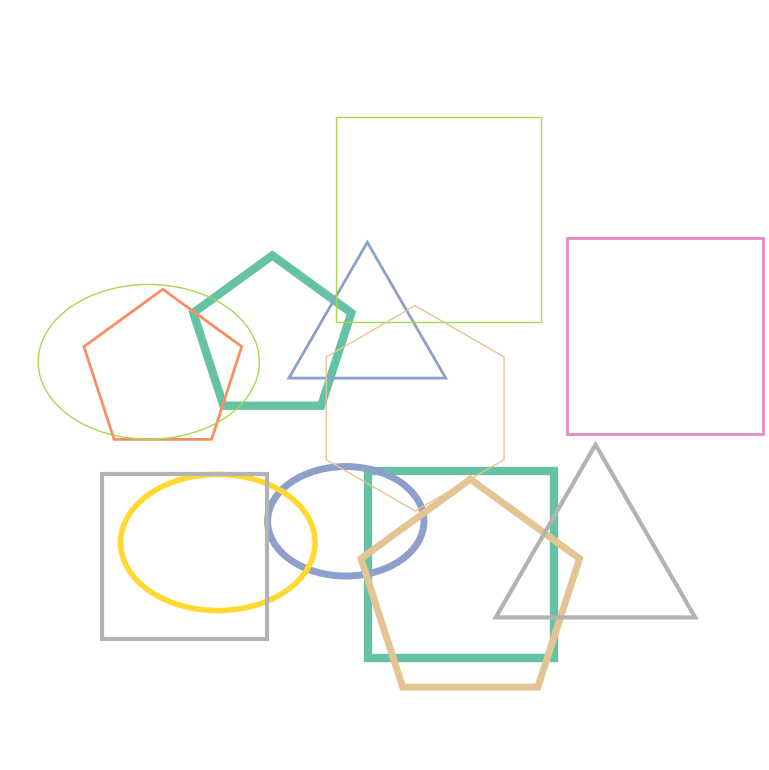[{"shape": "square", "thickness": 3, "radius": 0.6, "center": [0.599, 0.267]}, {"shape": "pentagon", "thickness": 3, "radius": 0.54, "center": [0.354, 0.56]}, {"shape": "pentagon", "thickness": 1, "radius": 0.54, "center": [0.211, 0.517]}, {"shape": "oval", "thickness": 2.5, "radius": 0.51, "center": [0.449, 0.323]}, {"shape": "triangle", "thickness": 1, "radius": 0.59, "center": [0.477, 0.568]}, {"shape": "square", "thickness": 1, "radius": 0.64, "center": [0.864, 0.563]}, {"shape": "square", "thickness": 0.5, "radius": 0.67, "center": [0.57, 0.715]}, {"shape": "oval", "thickness": 0.5, "radius": 0.72, "center": [0.193, 0.53]}, {"shape": "oval", "thickness": 2, "radius": 0.63, "center": [0.283, 0.295]}, {"shape": "hexagon", "thickness": 0.5, "radius": 0.67, "center": [0.539, 0.47]}, {"shape": "pentagon", "thickness": 2.5, "radius": 0.75, "center": [0.611, 0.228]}, {"shape": "square", "thickness": 1.5, "radius": 0.54, "center": [0.24, 0.277]}, {"shape": "triangle", "thickness": 1.5, "radius": 0.75, "center": [0.773, 0.273]}]